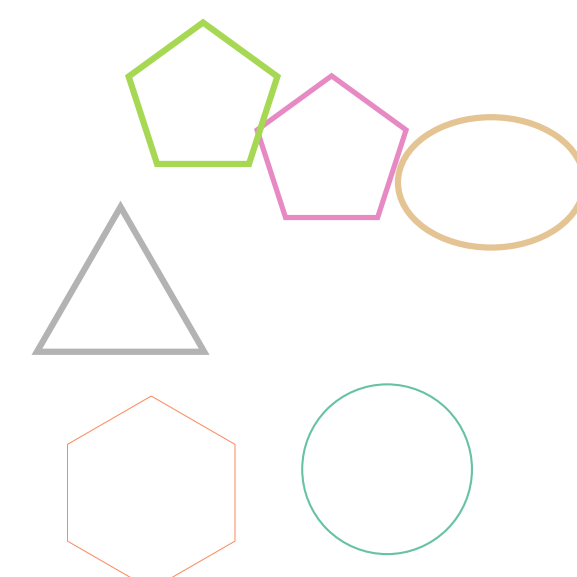[{"shape": "circle", "thickness": 1, "radius": 0.73, "center": [0.67, 0.187]}, {"shape": "hexagon", "thickness": 0.5, "radius": 0.84, "center": [0.262, 0.146]}, {"shape": "pentagon", "thickness": 2.5, "radius": 0.68, "center": [0.574, 0.732]}, {"shape": "pentagon", "thickness": 3, "radius": 0.68, "center": [0.352, 0.825]}, {"shape": "oval", "thickness": 3, "radius": 0.81, "center": [0.85, 0.683]}, {"shape": "triangle", "thickness": 3, "radius": 0.84, "center": [0.209, 0.474]}]